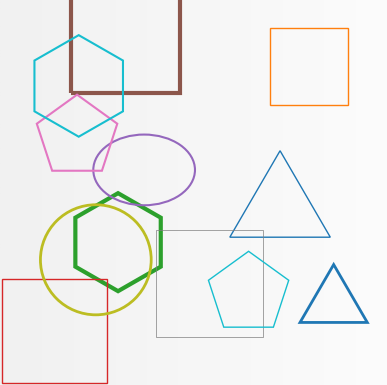[{"shape": "triangle", "thickness": 1, "radius": 0.75, "center": [0.723, 0.459]}, {"shape": "triangle", "thickness": 2, "radius": 0.5, "center": [0.861, 0.213]}, {"shape": "square", "thickness": 1, "radius": 0.5, "center": [0.798, 0.828]}, {"shape": "hexagon", "thickness": 3, "radius": 0.64, "center": [0.305, 0.371]}, {"shape": "square", "thickness": 1, "radius": 0.68, "center": [0.142, 0.14]}, {"shape": "oval", "thickness": 1.5, "radius": 0.66, "center": [0.372, 0.559]}, {"shape": "square", "thickness": 3, "radius": 0.7, "center": [0.325, 0.898]}, {"shape": "pentagon", "thickness": 1.5, "radius": 0.55, "center": [0.199, 0.645]}, {"shape": "square", "thickness": 0.5, "radius": 0.69, "center": [0.54, 0.264]}, {"shape": "circle", "thickness": 2, "radius": 0.71, "center": [0.247, 0.325]}, {"shape": "hexagon", "thickness": 1.5, "radius": 0.66, "center": [0.203, 0.777]}, {"shape": "pentagon", "thickness": 1, "radius": 0.54, "center": [0.642, 0.238]}]